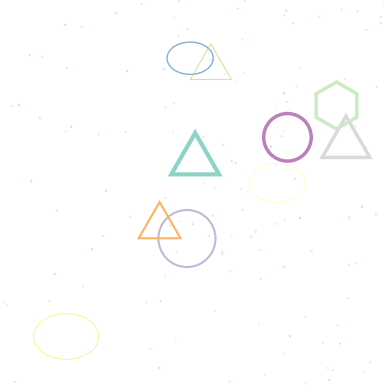[{"shape": "triangle", "thickness": 3, "radius": 0.36, "center": [0.507, 0.583]}, {"shape": "oval", "thickness": 0.5, "radius": 0.36, "center": [0.72, 0.525]}, {"shape": "circle", "thickness": 1.5, "radius": 0.37, "center": [0.486, 0.38]}, {"shape": "oval", "thickness": 1, "radius": 0.3, "center": [0.494, 0.849]}, {"shape": "triangle", "thickness": 1.5, "radius": 0.31, "center": [0.415, 0.412]}, {"shape": "triangle", "thickness": 0.5, "radius": 0.31, "center": [0.548, 0.824]}, {"shape": "triangle", "thickness": 2.5, "radius": 0.36, "center": [0.899, 0.627]}, {"shape": "circle", "thickness": 2.5, "radius": 0.31, "center": [0.747, 0.643]}, {"shape": "hexagon", "thickness": 2.5, "radius": 0.31, "center": [0.874, 0.726]}, {"shape": "oval", "thickness": 0.5, "radius": 0.42, "center": [0.172, 0.126]}]